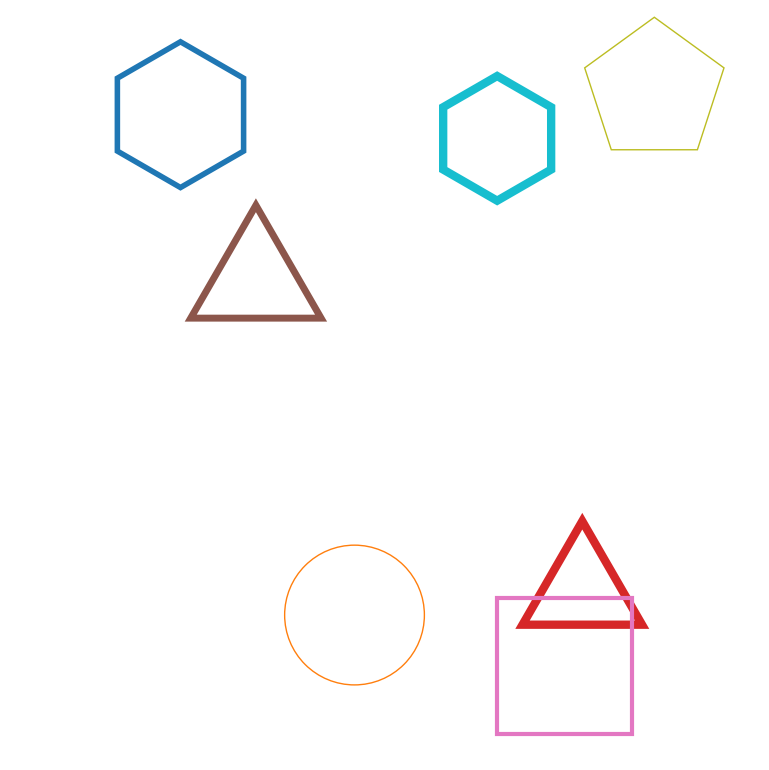[{"shape": "hexagon", "thickness": 2, "radius": 0.47, "center": [0.234, 0.851]}, {"shape": "circle", "thickness": 0.5, "radius": 0.45, "center": [0.46, 0.201]}, {"shape": "triangle", "thickness": 3, "radius": 0.45, "center": [0.756, 0.234]}, {"shape": "triangle", "thickness": 2.5, "radius": 0.49, "center": [0.332, 0.636]}, {"shape": "square", "thickness": 1.5, "radius": 0.44, "center": [0.733, 0.135]}, {"shape": "pentagon", "thickness": 0.5, "radius": 0.48, "center": [0.85, 0.882]}, {"shape": "hexagon", "thickness": 3, "radius": 0.4, "center": [0.646, 0.82]}]